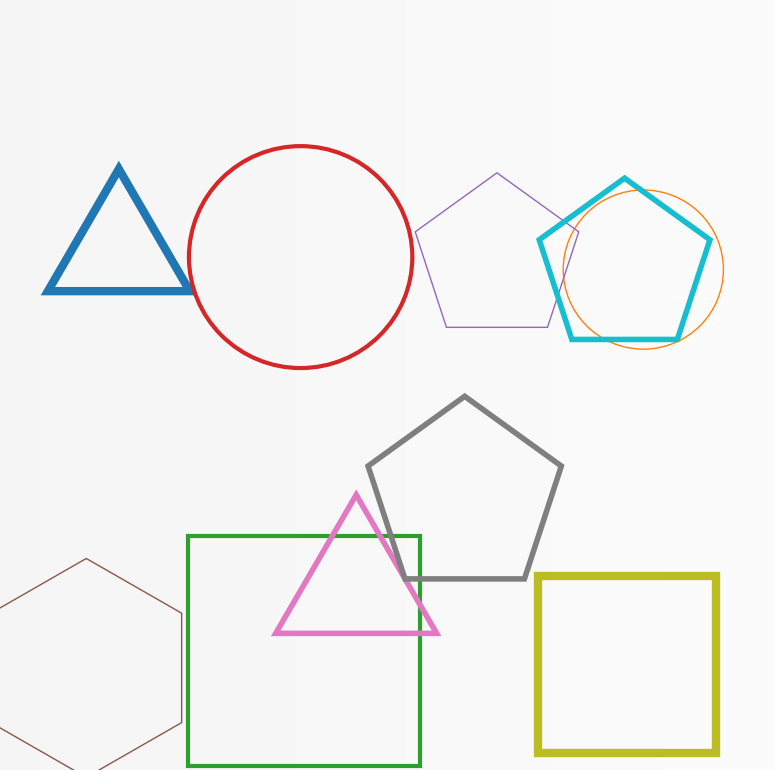[{"shape": "triangle", "thickness": 3, "radius": 0.53, "center": [0.153, 0.675]}, {"shape": "circle", "thickness": 0.5, "radius": 0.52, "center": [0.83, 0.65]}, {"shape": "square", "thickness": 1.5, "radius": 0.75, "center": [0.392, 0.155]}, {"shape": "circle", "thickness": 1.5, "radius": 0.72, "center": [0.388, 0.666]}, {"shape": "pentagon", "thickness": 0.5, "radius": 0.55, "center": [0.641, 0.665]}, {"shape": "hexagon", "thickness": 0.5, "radius": 0.71, "center": [0.111, 0.133]}, {"shape": "triangle", "thickness": 2, "radius": 0.6, "center": [0.46, 0.237]}, {"shape": "pentagon", "thickness": 2, "radius": 0.66, "center": [0.6, 0.354]}, {"shape": "square", "thickness": 3, "radius": 0.57, "center": [0.809, 0.137]}, {"shape": "pentagon", "thickness": 2, "radius": 0.58, "center": [0.806, 0.653]}]